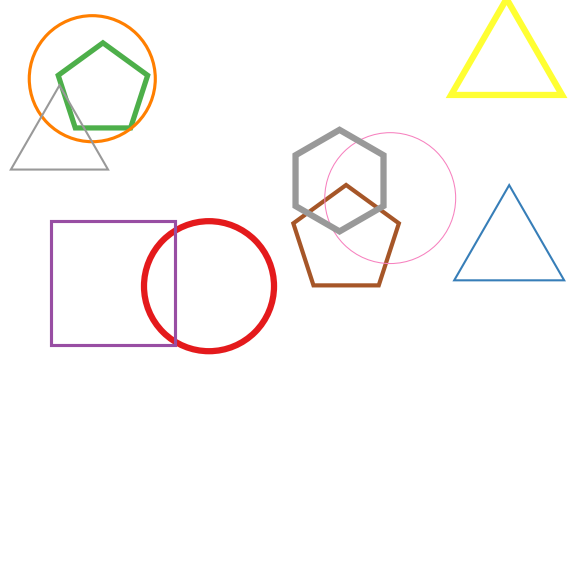[{"shape": "circle", "thickness": 3, "radius": 0.56, "center": [0.362, 0.504]}, {"shape": "triangle", "thickness": 1, "radius": 0.55, "center": [0.882, 0.569]}, {"shape": "pentagon", "thickness": 2.5, "radius": 0.41, "center": [0.178, 0.843]}, {"shape": "square", "thickness": 1.5, "radius": 0.54, "center": [0.196, 0.509]}, {"shape": "circle", "thickness": 1.5, "radius": 0.55, "center": [0.16, 0.863]}, {"shape": "triangle", "thickness": 3, "radius": 0.55, "center": [0.877, 0.89]}, {"shape": "pentagon", "thickness": 2, "radius": 0.48, "center": [0.599, 0.583]}, {"shape": "circle", "thickness": 0.5, "radius": 0.57, "center": [0.676, 0.656]}, {"shape": "triangle", "thickness": 1, "radius": 0.49, "center": [0.103, 0.754]}, {"shape": "hexagon", "thickness": 3, "radius": 0.44, "center": [0.588, 0.686]}]